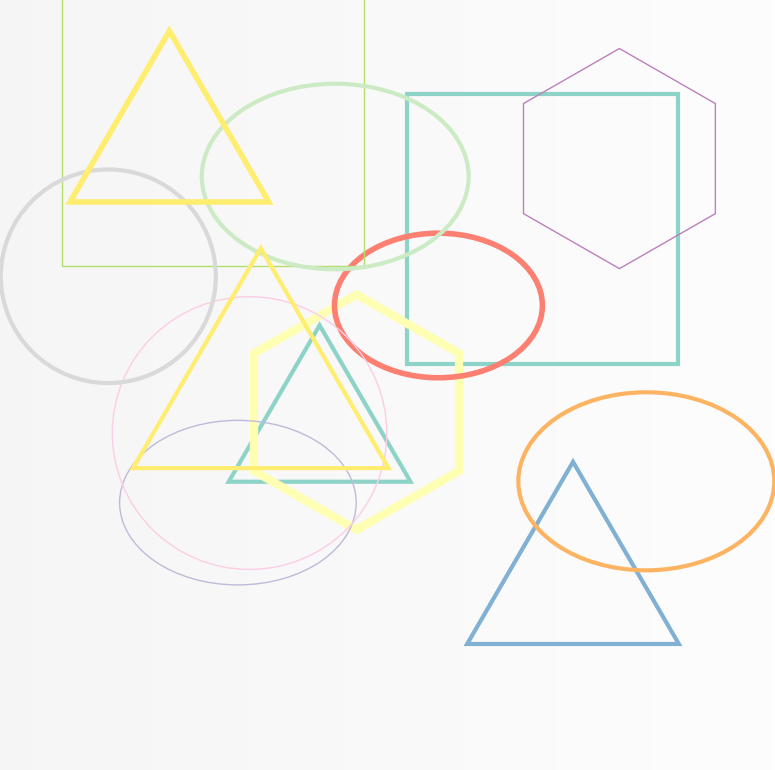[{"shape": "triangle", "thickness": 1.5, "radius": 0.68, "center": [0.412, 0.442]}, {"shape": "square", "thickness": 1.5, "radius": 0.88, "center": [0.7, 0.703]}, {"shape": "hexagon", "thickness": 3, "radius": 0.76, "center": [0.46, 0.465]}, {"shape": "oval", "thickness": 0.5, "radius": 0.76, "center": [0.307, 0.347]}, {"shape": "oval", "thickness": 2, "radius": 0.67, "center": [0.566, 0.603]}, {"shape": "triangle", "thickness": 1.5, "radius": 0.79, "center": [0.739, 0.243]}, {"shape": "oval", "thickness": 1.5, "radius": 0.83, "center": [0.834, 0.375]}, {"shape": "square", "thickness": 0.5, "radius": 0.97, "center": [0.275, 0.849]}, {"shape": "circle", "thickness": 0.5, "radius": 0.89, "center": [0.322, 0.438]}, {"shape": "circle", "thickness": 1.5, "radius": 0.69, "center": [0.14, 0.641]}, {"shape": "hexagon", "thickness": 0.5, "radius": 0.71, "center": [0.799, 0.794]}, {"shape": "oval", "thickness": 1.5, "radius": 0.86, "center": [0.433, 0.771]}, {"shape": "triangle", "thickness": 2, "radius": 0.74, "center": [0.219, 0.812]}, {"shape": "triangle", "thickness": 1.5, "radius": 0.95, "center": [0.336, 0.487]}]